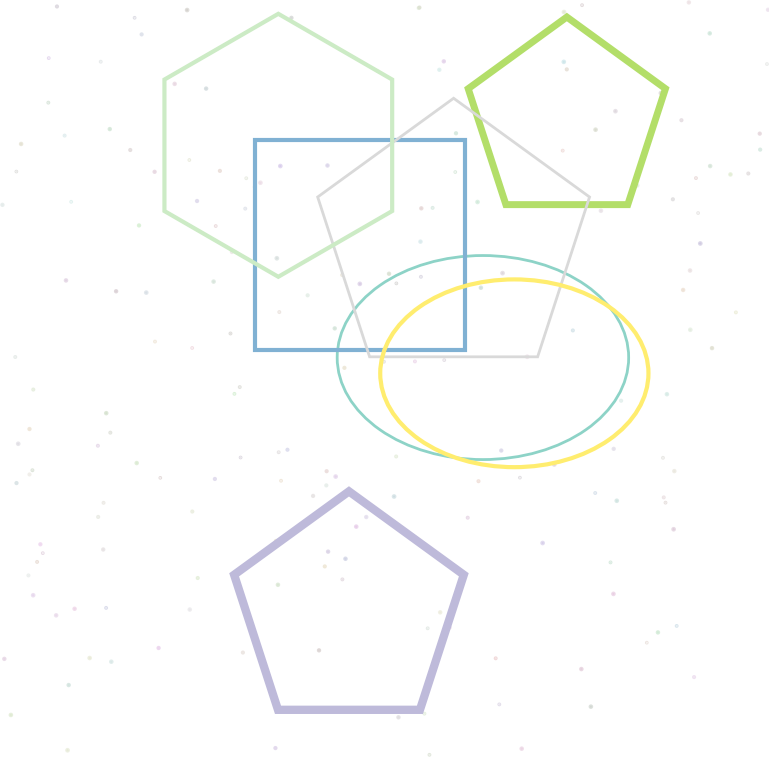[{"shape": "oval", "thickness": 1, "radius": 0.95, "center": [0.627, 0.536]}, {"shape": "pentagon", "thickness": 3, "radius": 0.78, "center": [0.453, 0.205]}, {"shape": "square", "thickness": 1.5, "radius": 0.68, "center": [0.468, 0.682]}, {"shape": "pentagon", "thickness": 2.5, "radius": 0.67, "center": [0.736, 0.843]}, {"shape": "pentagon", "thickness": 1, "radius": 0.93, "center": [0.589, 0.687]}, {"shape": "hexagon", "thickness": 1.5, "radius": 0.85, "center": [0.361, 0.811]}, {"shape": "oval", "thickness": 1.5, "radius": 0.87, "center": [0.668, 0.515]}]